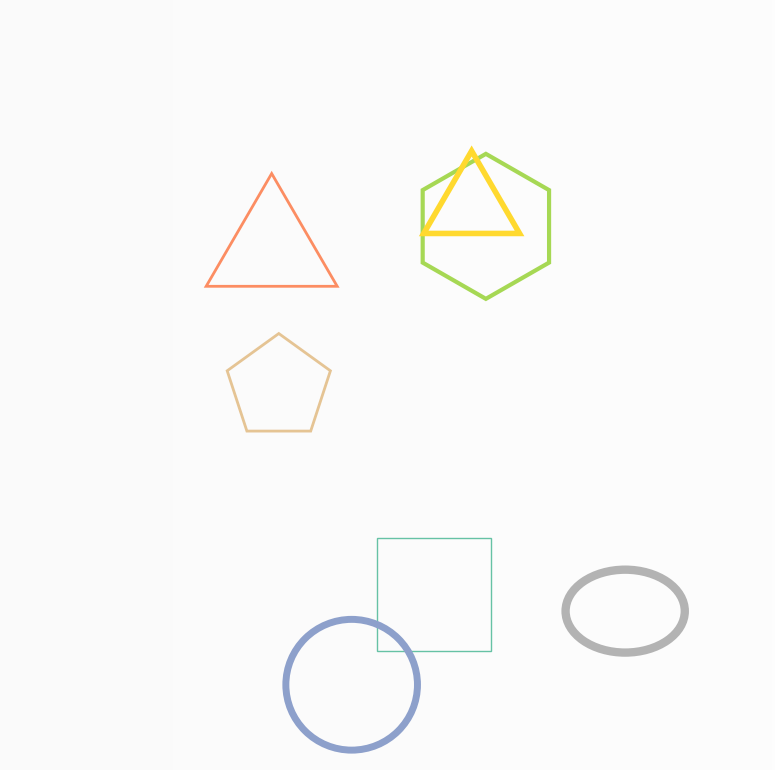[{"shape": "square", "thickness": 0.5, "radius": 0.37, "center": [0.56, 0.228]}, {"shape": "triangle", "thickness": 1, "radius": 0.49, "center": [0.351, 0.677]}, {"shape": "circle", "thickness": 2.5, "radius": 0.42, "center": [0.454, 0.111]}, {"shape": "hexagon", "thickness": 1.5, "radius": 0.47, "center": [0.627, 0.706]}, {"shape": "triangle", "thickness": 2, "radius": 0.36, "center": [0.609, 0.733]}, {"shape": "pentagon", "thickness": 1, "radius": 0.35, "center": [0.36, 0.497]}, {"shape": "oval", "thickness": 3, "radius": 0.38, "center": [0.807, 0.206]}]